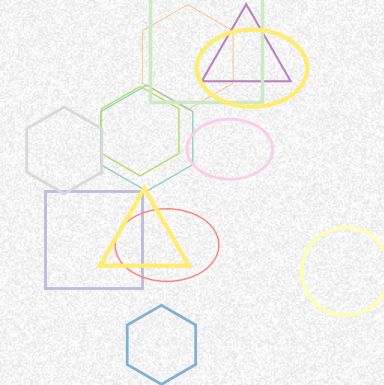[{"shape": "hexagon", "thickness": 1, "radius": 0.69, "center": [0.381, 0.641]}, {"shape": "circle", "thickness": 2.5, "radius": 0.57, "center": [0.898, 0.295]}, {"shape": "square", "thickness": 2, "radius": 0.63, "center": [0.244, 0.378]}, {"shape": "oval", "thickness": 1, "radius": 0.67, "center": [0.434, 0.363]}, {"shape": "hexagon", "thickness": 2, "radius": 0.51, "center": [0.419, 0.104]}, {"shape": "hexagon", "thickness": 0.5, "radius": 0.68, "center": [0.487, 0.852]}, {"shape": "hexagon", "thickness": 1, "radius": 0.58, "center": [0.364, 0.659]}, {"shape": "oval", "thickness": 2, "radius": 0.56, "center": [0.597, 0.612]}, {"shape": "hexagon", "thickness": 2, "radius": 0.56, "center": [0.167, 0.609]}, {"shape": "triangle", "thickness": 1.5, "radius": 0.67, "center": [0.64, 0.856]}, {"shape": "square", "thickness": 2.5, "radius": 0.73, "center": [0.536, 0.881]}, {"shape": "oval", "thickness": 3, "radius": 0.72, "center": [0.655, 0.823]}, {"shape": "triangle", "thickness": 3, "radius": 0.67, "center": [0.375, 0.377]}]